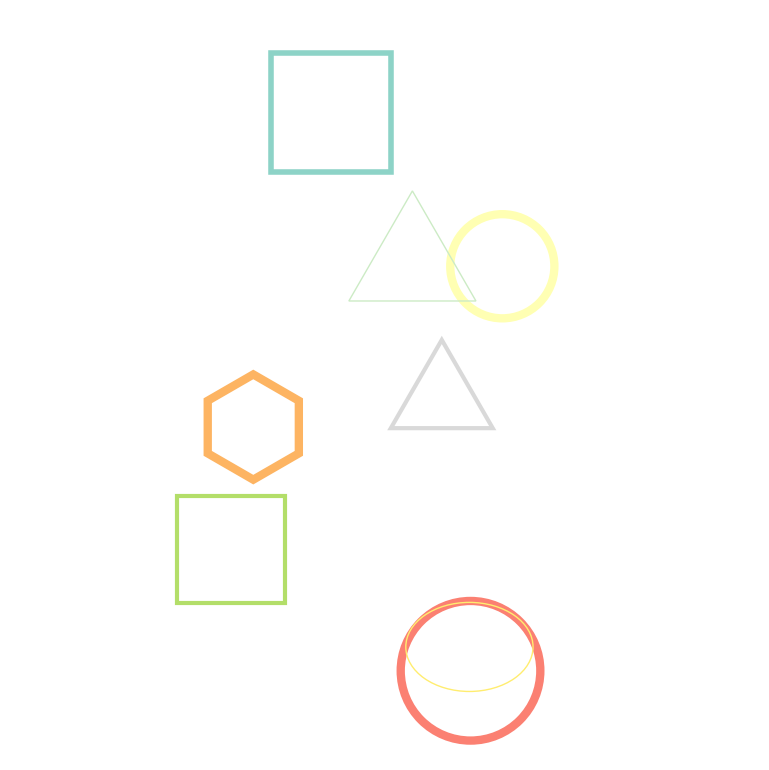[{"shape": "square", "thickness": 2, "radius": 0.39, "center": [0.43, 0.854]}, {"shape": "circle", "thickness": 3, "radius": 0.34, "center": [0.652, 0.654]}, {"shape": "circle", "thickness": 3, "radius": 0.45, "center": [0.611, 0.129]}, {"shape": "hexagon", "thickness": 3, "radius": 0.34, "center": [0.329, 0.445]}, {"shape": "square", "thickness": 1.5, "radius": 0.35, "center": [0.3, 0.286]}, {"shape": "triangle", "thickness": 1.5, "radius": 0.38, "center": [0.574, 0.482]}, {"shape": "triangle", "thickness": 0.5, "radius": 0.48, "center": [0.536, 0.657]}, {"shape": "oval", "thickness": 0.5, "radius": 0.41, "center": [0.61, 0.16]}]